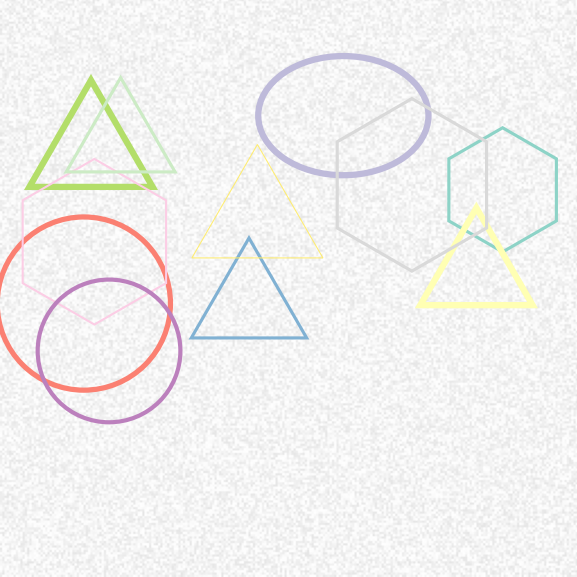[{"shape": "hexagon", "thickness": 1.5, "radius": 0.54, "center": [0.87, 0.67]}, {"shape": "triangle", "thickness": 3, "radius": 0.56, "center": [0.825, 0.527]}, {"shape": "oval", "thickness": 3, "radius": 0.74, "center": [0.595, 0.799]}, {"shape": "circle", "thickness": 2.5, "radius": 0.75, "center": [0.145, 0.473]}, {"shape": "triangle", "thickness": 1.5, "radius": 0.58, "center": [0.431, 0.472]}, {"shape": "triangle", "thickness": 3, "radius": 0.62, "center": [0.158, 0.737]}, {"shape": "hexagon", "thickness": 1, "radius": 0.72, "center": [0.163, 0.581]}, {"shape": "hexagon", "thickness": 1.5, "radius": 0.75, "center": [0.713, 0.679]}, {"shape": "circle", "thickness": 2, "radius": 0.62, "center": [0.189, 0.391]}, {"shape": "triangle", "thickness": 1.5, "radius": 0.54, "center": [0.209, 0.756]}, {"shape": "triangle", "thickness": 0.5, "radius": 0.65, "center": [0.446, 0.618]}]